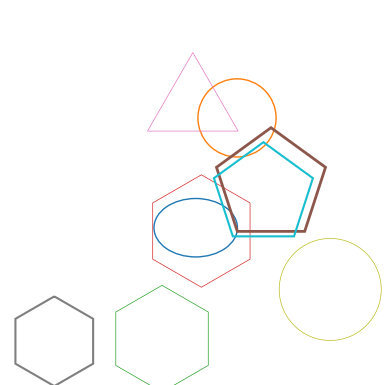[{"shape": "oval", "thickness": 1, "radius": 0.54, "center": [0.508, 0.409]}, {"shape": "circle", "thickness": 1, "radius": 0.51, "center": [0.616, 0.694]}, {"shape": "hexagon", "thickness": 0.5, "radius": 0.69, "center": [0.421, 0.12]}, {"shape": "hexagon", "thickness": 0.5, "radius": 0.73, "center": [0.523, 0.4]}, {"shape": "pentagon", "thickness": 2, "radius": 0.74, "center": [0.704, 0.519]}, {"shape": "triangle", "thickness": 0.5, "radius": 0.68, "center": [0.501, 0.728]}, {"shape": "hexagon", "thickness": 1.5, "radius": 0.58, "center": [0.141, 0.114]}, {"shape": "circle", "thickness": 0.5, "radius": 0.66, "center": [0.858, 0.248]}, {"shape": "pentagon", "thickness": 1.5, "radius": 0.68, "center": [0.684, 0.495]}]